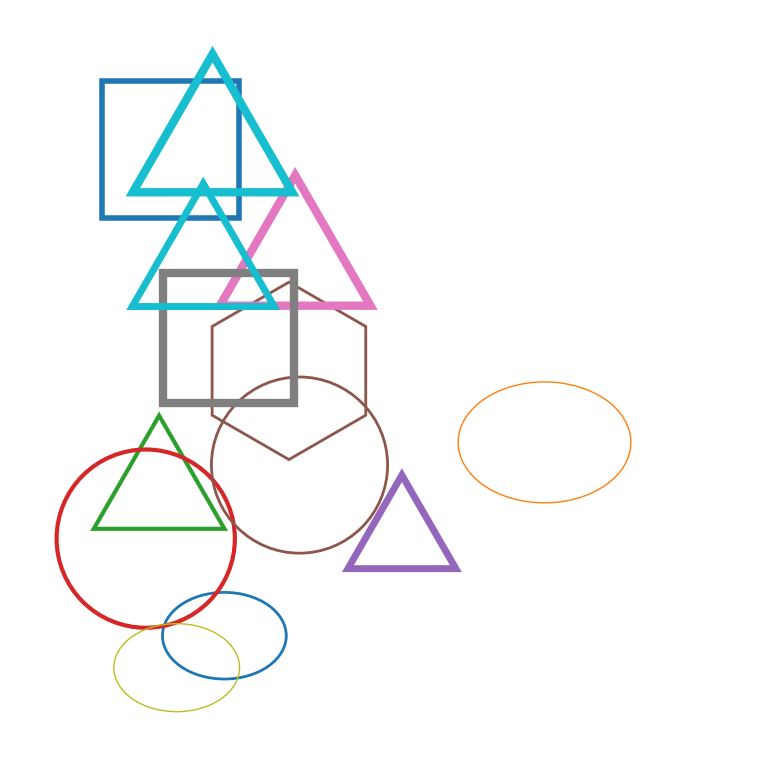[{"shape": "square", "thickness": 2, "radius": 0.45, "center": [0.221, 0.806]}, {"shape": "oval", "thickness": 1, "radius": 0.4, "center": [0.291, 0.174]}, {"shape": "oval", "thickness": 0.5, "radius": 0.56, "center": [0.707, 0.425]}, {"shape": "triangle", "thickness": 1.5, "radius": 0.49, "center": [0.207, 0.362]}, {"shape": "circle", "thickness": 1.5, "radius": 0.58, "center": [0.189, 0.3]}, {"shape": "triangle", "thickness": 2.5, "radius": 0.4, "center": [0.522, 0.302]}, {"shape": "circle", "thickness": 1, "radius": 0.57, "center": [0.389, 0.396]}, {"shape": "hexagon", "thickness": 1, "radius": 0.58, "center": [0.375, 0.518]}, {"shape": "triangle", "thickness": 3, "radius": 0.56, "center": [0.383, 0.659]}, {"shape": "square", "thickness": 3, "radius": 0.42, "center": [0.297, 0.561]}, {"shape": "oval", "thickness": 0.5, "radius": 0.41, "center": [0.229, 0.133]}, {"shape": "triangle", "thickness": 3, "radius": 0.6, "center": [0.276, 0.81]}, {"shape": "triangle", "thickness": 2.5, "radius": 0.53, "center": [0.264, 0.655]}]